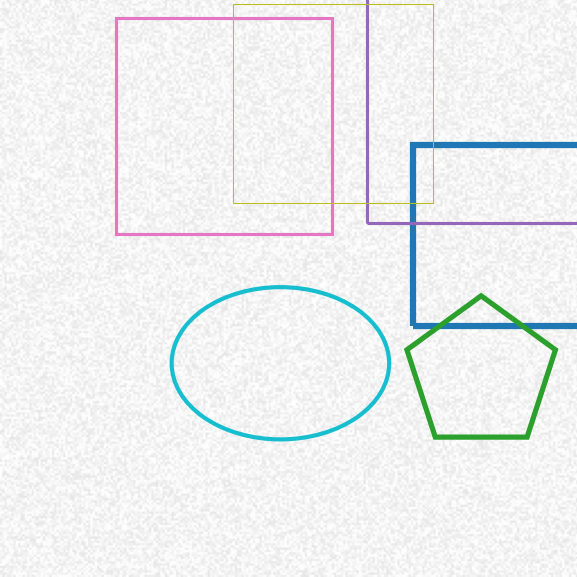[{"shape": "square", "thickness": 3, "radius": 0.79, "center": [0.872, 0.591]}, {"shape": "pentagon", "thickness": 2.5, "radius": 0.68, "center": [0.833, 0.352]}, {"shape": "square", "thickness": 1.5, "radius": 0.97, "center": [0.83, 0.808]}, {"shape": "square", "thickness": 1.5, "radius": 0.93, "center": [0.388, 0.781]}, {"shape": "square", "thickness": 0.5, "radius": 0.86, "center": [0.577, 0.82]}, {"shape": "oval", "thickness": 2, "radius": 0.94, "center": [0.486, 0.37]}]